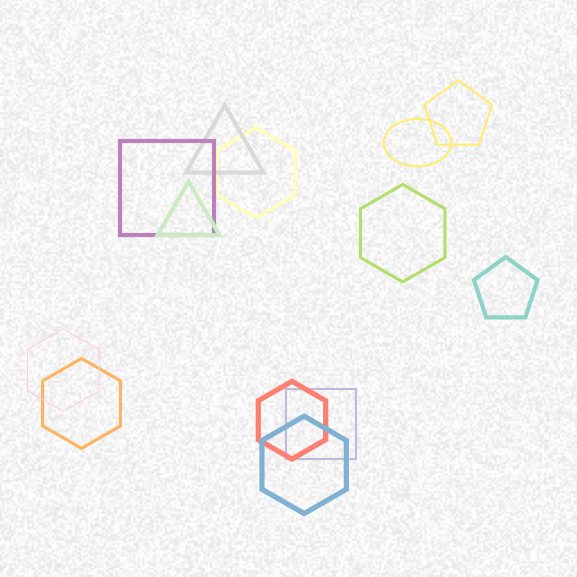[{"shape": "pentagon", "thickness": 2, "radius": 0.29, "center": [0.876, 0.496]}, {"shape": "hexagon", "thickness": 1.5, "radius": 0.39, "center": [0.443, 0.7]}, {"shape": "square", "thickness": 1, "radius": 0.3, "center": [0.556, 0.264]}, {"shape": "hexagon", "thickness": 2.5, "radius": 0.34, "center": [0.506, 0.272]}, {"shape": "hexagon", "thickness": 2.5, "radius": 0.42, "center": [0.527, 0.194]}, {"shape": "hexagon", "thickness": 1.5, "radius": 0.39, "center": [0.141, 0.301]}, {"shape": "hexagon", "thickness": 1.5, "radius": 0.42, "center": [0.697, 0.595]}, {"shape": "hexagon", "thickness": 0.5, "radius": 0.36, "center": [0.109, 0.358]}, {"shape": "triangle", "thickness": 2, "radius": 0.39, "center": [0.389, 0.739]}, {"shape": "square", "thickness": 2, "radius": 0.41, "center": [0.29, 0.674]}, {"shape": "triangle", "thickness": 2, "radius": 0.31, "center": [0.326, 0.623]}, {"shape": "pentagon", "thickness": 1, "radius": 0.31, "center": [0.794, 0.799]}, {"shape": "oval", "thickness": 1, "radius": 0.29, "center": [0.723, 0.752]}]